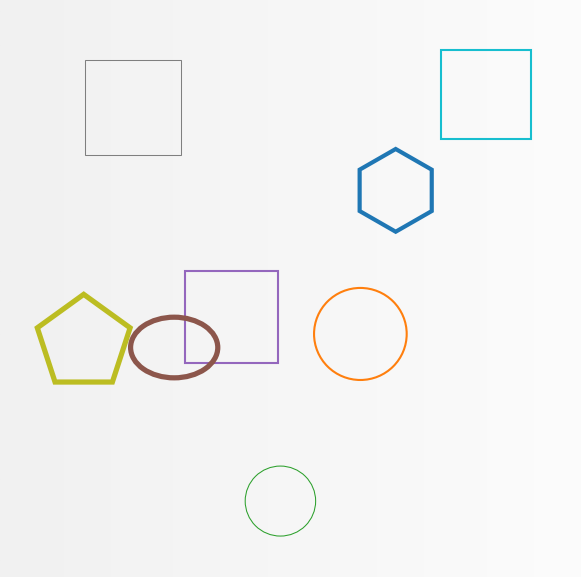[{"shape": "hexagon", "thickness": 2, "radius": 0.36, "center": [0.681, 0.67]}, {"shape": "circle", "thickness": 1, "radius": 0.4, "center": [0.62, 0.421]}, {"shape": "circle", "thickness": 0.5, "radius": 0.3, "center": [0.482, 0.131]}, {"shape": "square", "thickness": 1, "radius": 0.4, "center": [0.398, 0.451]}, {"shape": "oval", "thickness": 2.5, "radius": 0.37, "center": [0.3, 0.397]}, {"shape": "square", "thickness": 0.5, "radius": 0.41, "center": [0.23, 0.812]}, {"shape": "pentagon", "thickness": 2.5, "radius": 0.42, "center": [0.144, 0.406]}, {"shape": "square", "thickness": 1, "radius": 0.39, "center": [0.836, 0.836]}]